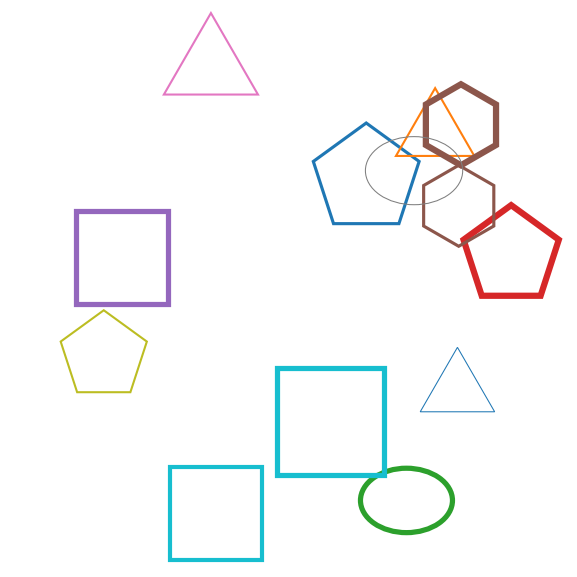[{"shape": "triangle", "thickness": 0.5, "radius": 0.37, "center": [0.792, 0.323]}, {"shape": "pentagon", "thickness": 1.5, "radius": 0.48, "center": [0.634, 0.69]}, {"shape": "triangle", "thickness": 1, "radius": 0.39, "center": [0.753, 0.768]}, {"shape": "oval", "thickness": 2.5, "radius": 0.4, "center": [0.704, 0.133]}, {"shape": "pentagon", "thickness": 3, "radius": 0.43, "center": [0.885, 0.557]}, {"shape": "square", "thickness": 2.5, "radius": 0.4, "center": [0.211, 0.553]}, {"shape": "hexagon", "thickness": 1.5, "radius": 0.35, "center": [0.794, 0.643]}, {"shape": "hexagon", "thickness": 3, "radius": 0.35, "center": [0.798, 0.783]}, {"shape": "triangle", "thickness": 1, "radius": 0.47, "center": [0.365, 0.882]}, {"shape": "oval", "thickness": 0.5, "radius": 0.42, "center": [0.717, 0.704]}, {"shape": "pentagon", "thickness": 1, "radius": 0.39, "center": [0.18, 0.383]}, {"shape": "square", "thickness": 2, "radius": 0.4, "center": [0.374, 0.11]}, {"shape": "square", "thickness": 2.5, "radius": 0.46, "center": [0.572, 0.269]}]